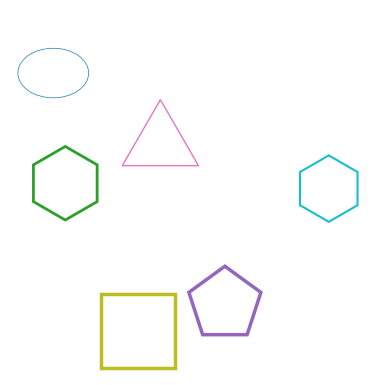[{"shape": "oval", "thickness": 0.5, "radius": 0.46, "center": [0.138, 0.81]}, {"shape": "hexagon", "thickness": 2, "radius": 0.48, "center": [0.17, 0.524]}, {"shape": "pentagon", "thickness": 2.5, "radius": 0.49, "center": [0.584, 0.21]}, {"shape": "triangle", "thickness": 1, "radius": 0.57, "center": [0.417, 0.627]}, {"shape": "square", "thickness": 2.5, "radius": 0.48, "center": [0.359, 0.141]}, {"shape": "hexagon", "thickness": 1.5, "radius": 0.43, "center": [0.854, 0.51]}]